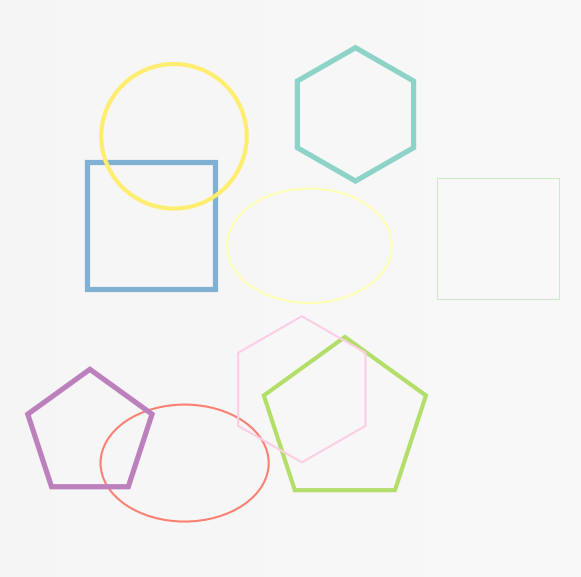[{"shape": "hexagon", "thickness": 2.5, "radius": 0.58, "center": [0.612, 0.801]}, {"shape": "oval", "thickness": 1, "radius": 0.71, "center": [0.532, 0.574]}, {"shape": "oval", "thickness": 1, "radius": 0.72, "center": [0.318, 0.197]}, {"shape": "square", "thickness": 2.5, "radius": 0.55, "center": [0.259, 0.609]}, {"shape": "pentagon", "thickness": 2, "radius": 0.73, "center": [0.593, 0.269]}, {"shape": "hexagon", "thickness": 1, "radius": 0.63, "center": [0.519, 0.325]}, {"shape": "pentagon", "thickness": 2.5, "radius": 0.56, "center": [0.155, 0.247]}, {"shape": "square", "thickness": 0.5, "radius": 0.52, "center": [0.856, 0.587]}, {"shape": "circle", "thickness": 2, "radius": 0.63, "center": [0.299, 0.763]}]